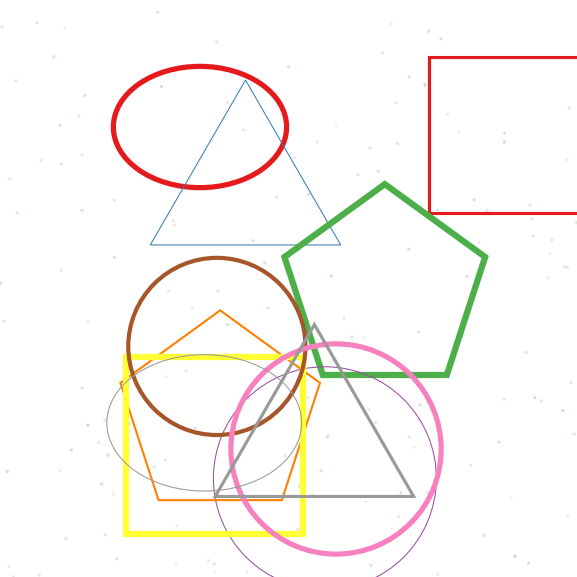[{"shape": "oval", "thickness": 2.5, "radius": 0.75, "center": [0.346, 0.779]}, {"shape": "square", "thickness": 1.5, "radius": 0.67, "center": [0.877, 0.766]}, {"shape": "triangle", "thickness": 0.5, "radius": 0.95, "center": [0.425, 0.67]}, {"shape": "pentagon", "thickness": 3, "radius": 0.91, "center": [0.666, 0.498]}, {"shape": "circle", "thickness": 0.5, "radius": 0.97, "center": [0.563, 0.171]}, {"shape": "pentagon", "thickness": 1, "radius": 0.91, "center": [0.381, 0.28]}, {"shape": "square", "thickness": 3, "radius": 0.77, "center": [0.372, 0.227]}, {"shape": "circle", "thickness": 2, "radius": 0.77, "center": [0.376, 0.399]}, {"shape": "circle", "thickness": 2.5, "radius": 0.91, "center": [0.582, 0.222]}, {"shape": "triangle", "thickness": 1.5, "radius": 0.99, "center": [0.544, 0.239]}, {"shape": "oval", "thickness": 0.5, "radius": 0.84, "center": [0.354, 0.267]}]